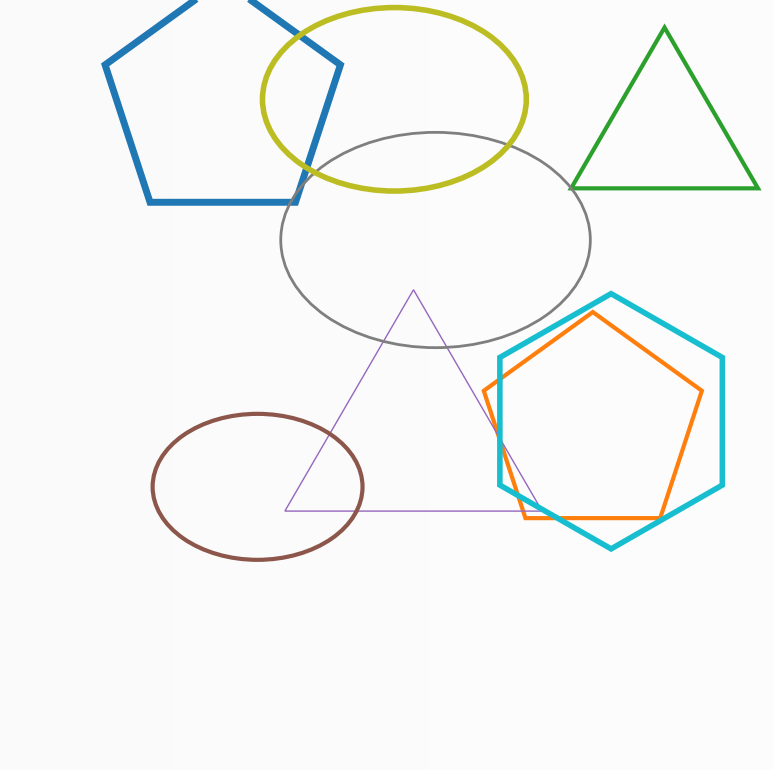[{"shape": "pentagon", "thickness": 2.5, "radius": 0.8, "center": [0.287, 0.866]}, {"shape": "pentagon", "thickness": 1.5, "radius": 0.74, "center": [0.765, 0.447]}, {"shape": "triangle", "thickness": 1.5, "radius": 0.7, "center": [0.857, 0.825]}, {"shape": "triangle", "thickness": 0.5, "radius": 0.96, "center": [0.534, 0.432]}, {"shape": "oval", "thickness": 1.5, "radius": 0.68, "center": [0.332, 0.368]}, {"shape": "oval", "thickness": 1, "radius": 1.0, "center": [0.562, 0.688]}, {"shape": "oval", "thickness": 2, "radius": 0.85, "center": [0.509, 0.871]}, {"shape": "hexagon", "thickness": 2, "radius": 0.83, "center": [0.789, 0.453]}]